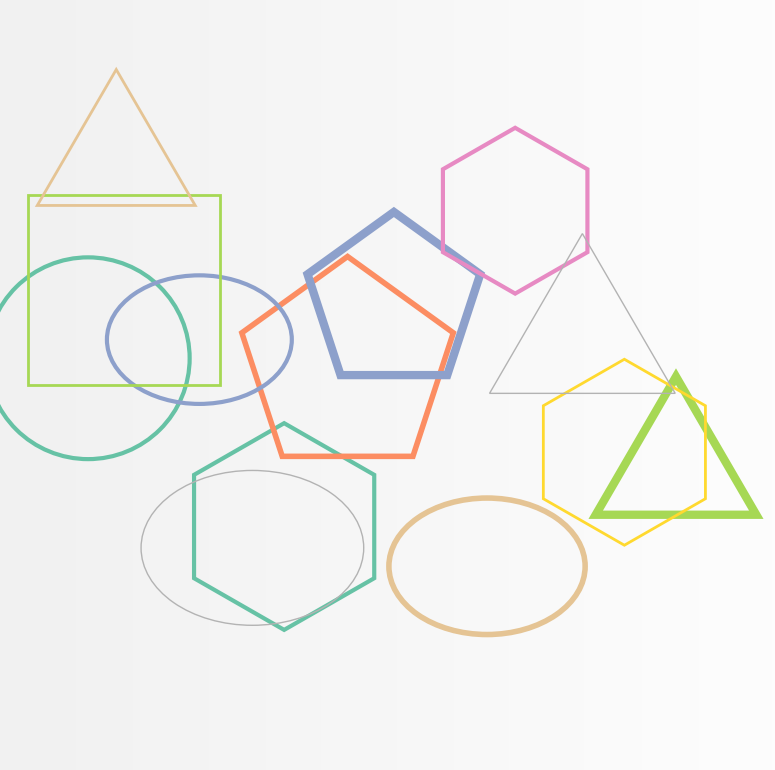[{"shape": "hexagon", "thickness": 1.5, "radius": 0.67, "center": [0.367, 0.316]}, {"shape": "circle", "thickness": 1.5, "radius": 0.66, "center": [0.114, 0.535]}, {"shape": "pentagon", "thickness": 2, "radius": 0.72, "center": [0.448, 0.523]}, {"shape": "pentagon", "thickness": 3, "radius": 0.59, "center": [0.508, 0.608]}, {"shape": "oval", "thickness": 1.5, "radius": 0.6, "center": [0.257, 0.559]}, {"shape": "hexagon", "thickness": 1.5, "radius": 0.54, "center": [0.665, 0.726]}, {"shape": "triangle", "thickness": 3, "radius": 0.6, "center": [0.872, 0.391]}, {"shape": "square", "thickness": 1, "radius": 0.62, "center": [0.16, 0.623]}, {"shape": "hexagon", "thickness": 1, "radius": 0.6, "center": [0.806, 0.413]}, {"shape": "oval", "thickness": 2, "radius": 0.63, "center": [0.628, 0.265]}, {"shape": "triangle", "thickness": 1, "radius": 0.59, "center": [0.15, 0.792]}, {"shape": "oval", "thickness": 0.5, "radius": 0.72, "center": [0.326, 0.288]}, {"shape": "triangle", "thickness": 0.5, "radius": 0.69, "center": [0.751, 0.558]}]